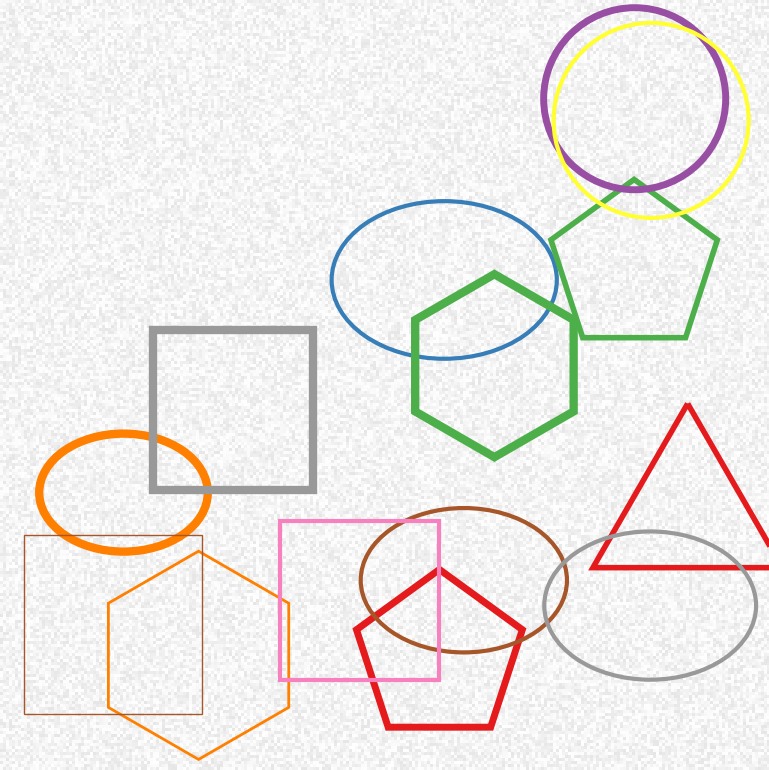[{"shape": "pentagon", "thickness": 2.5, "radius": 0.57, "center": [0.571, 0.147]}, {"shape": "triangle", "thickness": 2, "radius": 0.71, "center": [0.893, 0.334]}, {"shape": "oval", "thickness": 1.5, "radius": 0.73, "center": [0.577, 0.636]}, {"shape": "hexagon", "thickness": 3, "radius": 0.59, "center": [0.642, 0.525]}, {"shape": "pentagon", "thickness": 2, "radius": 0.57, "center": [0.824, 0.653]}, {"shape": "circle", "thickness": 2.5, "radius": 0.59, "center": [0.824, 0.872]}, {"shape": "oval", "thickness": 3, "radius": 0.55, "center": [0.16, 0.36]}, {"shape": "hexagon", "thickness": 1, "radius": 0.68, "center": [0.258, 0.149]}, {"shape": "circle", "thickness": 1.5, "radius": 0.63, "center": [0.846, 0.844]}, {"shape": "square", "thickness": 0.5, "radius": 0.58, "center": [0.147, 0.189]}, {"shape": "oval", "thickness": 1.5, "radius": 0.67, "center": [0.602, 0.246]}, {"shape": "square", "thickness": 1.5, "radius": 0.52, "center": [0.467, 0.221]}, {"shape": "oval", "thickness": 1.5, "radius": 0.69, "center": [0.844, 0.214]}, {"shape": "square", "thickness": 3, "radius": 0.52, "center": [0.303, 0.467]}]